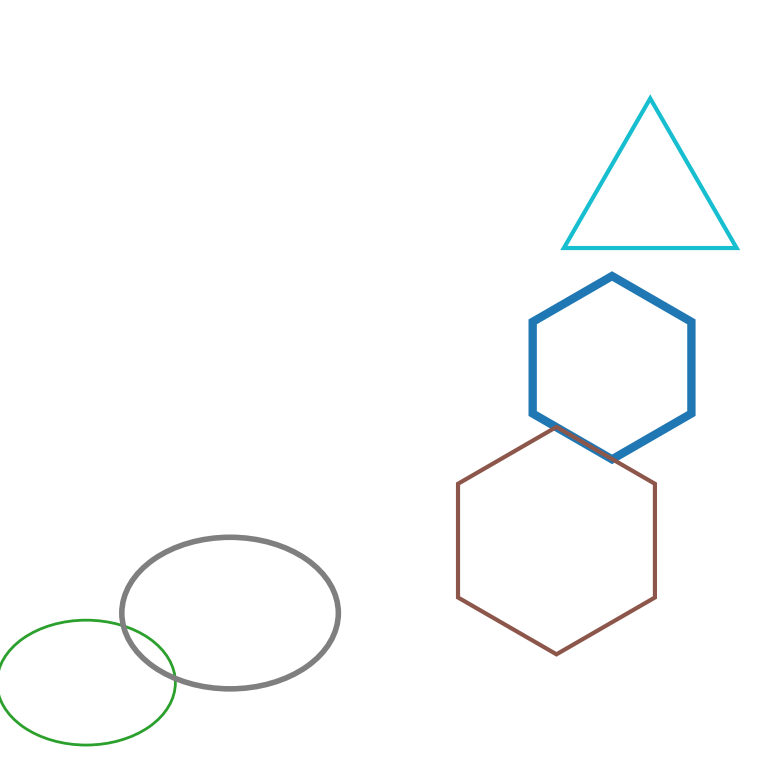[{"shape": "hexagon", "thickness": 3, "radius": 0.6, "center": [0.795, 0.522]}, {"shape": "oval", "thickness": 1, "radius": 0.58, "center": [0.112, 0.113]}, {"shape": "hexagon", "thickness": 1.5, "radius": 0.74, "center": [0.723, 0.298]}, {"shape": "oval", "thickness": 2, "radius": 0.7, "center": [0.299, 0.204]}, {"shape": "triangle", "thickness": 1.5, "radius": 0.65, "center": [0.844, 0.743]}]